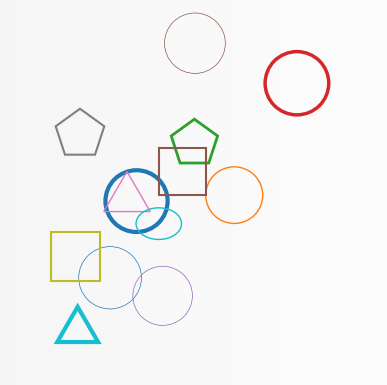[{"shape": "circle", "thickness": 0.5, "radius": 0.4, "center": [0.284, 0.279]}, {"shape": "circle", "thickness": 3, "radius": 0.4, "center": [0.352, 0.478]}, {"shape": "circle", "thickness": 1, "radius": 0.37, "center": [0.604, 0.493]}, {"shape": "pentagon", "thickness": 2, "radius": 0.31, "center": [0.502, 0.627]}, {"shape": "circle", "thickness": 2.5, "radius": 0.41, "center": [0.766, 0.784]}, {"shape": "circle", "thickness": 0.5, "radius": 0.38, "center": [0.42, 0.232]}, {"shape": "square", "thickness": 1.5, "radius": 0.3, "center": [0.471, 0.554]}, {"shape": "circle", "thickness": 0.5, "radius": 0.39, "center": [0.503, 0.888]}, {"shape": "triangle", "thickness": 1, "radius": 0.35, "center": [0.328, 0.485]}, {"shape": "pentagon", "thickness": 1.5, "radius": 0.33, "center": [0.206, 0.652]}, {"shape": "square", "thickness": 1.5, "radius": 0.32, "center": [0.194, 0.335]}, {"shape": "oval", "thickness": 1, "radius": 0.29, "center": [0.41, 0.419]}, {"shape": "triangle", "thickness": 3, "radius": 0.3, "center": [0.2, 0.142]}]